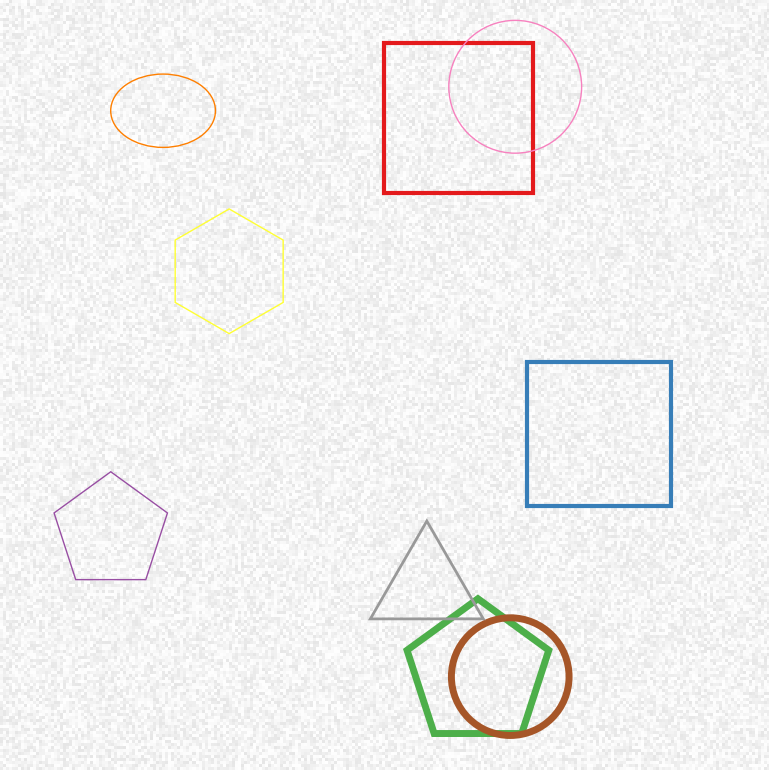[{"shape": "square", "thickness": 1.5, "radius": 0.48, "center": [0.595, 0.847]}, {"shape": "square", "thickness": 1.5, "radius": 0.47, "center": [0.778, 0.436]}, {"shape": "pentagon", "thickness": 2.5, "radius": 0.48, "center": [0.621, 0.126]}, {"shape": "pentagon", "thickness": 0.5, "radius": 0.39, "center": [0.144, 0.31]}, {"shape": "oval", "thickness": 0.5, "radius": 0.34, "center": [0.212, 0.856]}, {"shape": "hexagon", "thickness": 0.5, "radius": 0.4, "center": [0.298, 0.648]}, {"shape": "circle", "thickness": 2.5, "radius": 0.38, "center": [0.663, 0.121]}, {"shape": "circle", "thickness": 0.5, "radius": 0.43, "center": [0.669, 0.887]}, {"shape": "triangle", "thickness": 1, "radius": 0.42, "center": [0.554, 0.239]}]